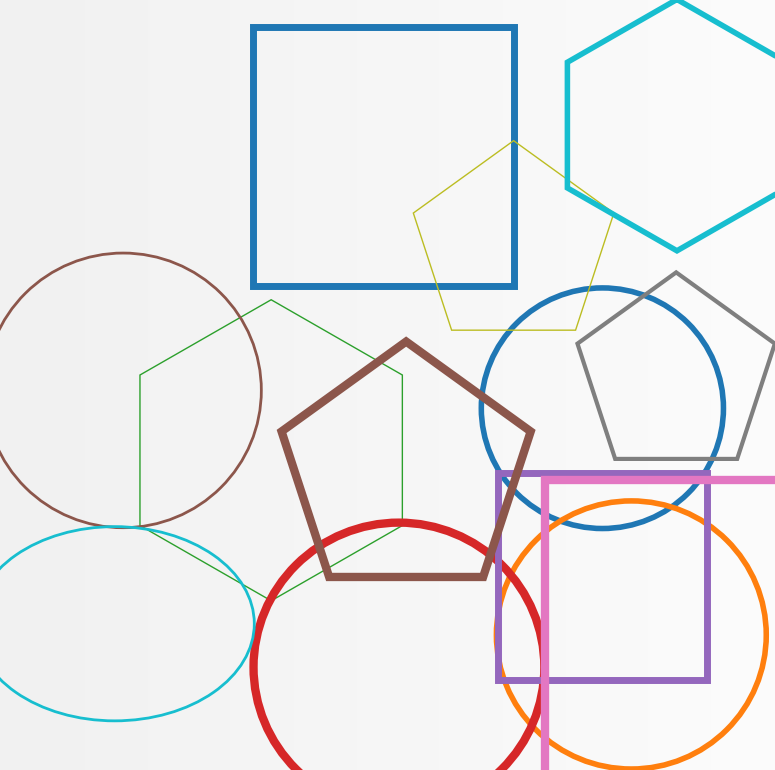[{"shape": "circle", "thickness": 2, "radius": 0.78, "center": [0.777, 0.47]}, {"shape": "square", "thickness": 2.5, "radius": 0.84, "center": [0.495, 0.796]}, {"shape": "circle", "thickness": 2, "radius": 0.87, "center": [0.815, 0.175]}, {"shape": "hexagon", "thickness": 0.5, "radius": 0.98, "center": [0.35, 0.415]}, {"shape": "circle", "thickness": 3, "radius": 0.94, "center": [0.515, 0.134]}, {"shape": "square", "thickness": 2.5, "radius": 0.67, "center": [0.777, 0.251]}, {"shape": "circle", "thickness": 1, "radius": 0.89, "center": [0.159, 0.493]}, {"shape": "pentagon", "thickness": 3, "radius": 0.85, "center": [0.524, 0.387]}, {"shape": "square", "thickness": 3, "radius": 0.96, "center": [0.896, 0.184]}, {"shape": "pentagon", "thickness": 1.5, "radius": 0.67, "center": [0.872, 0.512]}, {"shape": "pentagon", "thickness": 0.5, "radius": 0.68, "center": [0.663, 0.681]}, {"shape": "oval", "thickness": 1, "radius": 0.9, "center": [0.148, 0.19]}, {"shape": "hexagon", "thickness": 2, "radius": 0.82, "center": [0.873, 0.838]}]